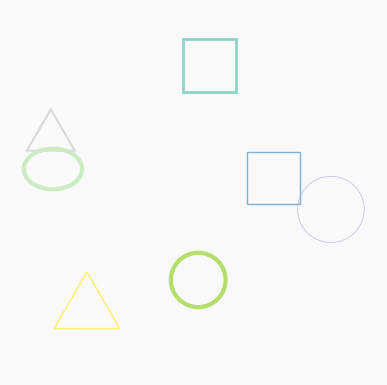[{"shape": "square", "thickness": 2, "radius": 0.35, "center": [0.541, 0.829]}, {"shape": "circle", "thickness": 0.5, "radius": 0.43, "center": [0.854, 0.456]}, {"shape": "square", "thickness": 1, "radius": 0.34, "center": [0.705, 0.537]}, {"shape": "circle", "thickness": 3, "radius": 0.35, "center": [0.512, 0.273]}, {"shape": "triangle", "thickness": 1.5, "radius": 0.36, "center": [0.131, 0.644]}, {"shape": "oval", "thickness": 3, "radius": 0.38, "center": [0.137, 0.561]}, {"shape": "triangle", "thickness": 1, "radius": 0.49, "center": [0.224, 0.196]}]